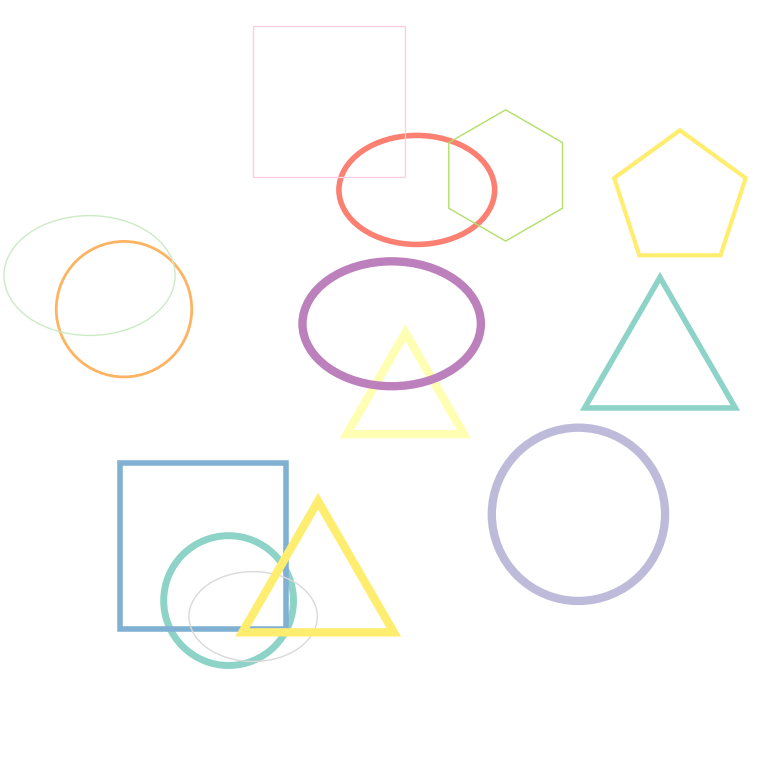[{"shape": "circle", "thickness": 2.5, "radius": 0.42, "center": [0.297, 0.22]}, {"shape": "triangle", "thickness": 2, "radius": 0.57, "center": [0.857, 0.527]}, {"shape": "triangle", "thickness": 3, "radius": 0.44, "center": [0.526, 0.48]}, {"shape": "circle", "thickness": 3, "radius": 0.56, "center": [0.751, 0.332]}, {"shape": "oval", "thickness": 2, "radius": 0.51, "center": [0.541, 0.753]}, {"shape": "square", "thickness": 2, "radius": 0.54, "center": [0.264, 0.291]}, {"shape": "circle", "thickness": 1, "radius": 0.44, "center": [0.161, 0.598]}, {"shape": "hexagon", "thickness": 0.5, "radius": 0.43, "center": [0.657, 0.772]}, {"shape": "square", "thickness": 0.5, "radius": 0.49, "center": [0.427, 0.868]}, {"shape": "oval", "thickness": 0.5, "radius": 0.42, "center": [0.329, 0.199]}, {"shape": "oval", "thickness": 3, "radius": 0.58, "center": [0.509, 0.58]}, {"shape": "oval", "thickness": 0.5, "radius": 0.56, "center": [0.116, 0.642]}, {"shape": "triangle", "thickness": 3, "radius": 0.57, "center": [0.413, 0.236]}, {"shape": "pentagon", "thickness": 1.5, "radius": 0.45, "center": [0.883, 0.741]}]